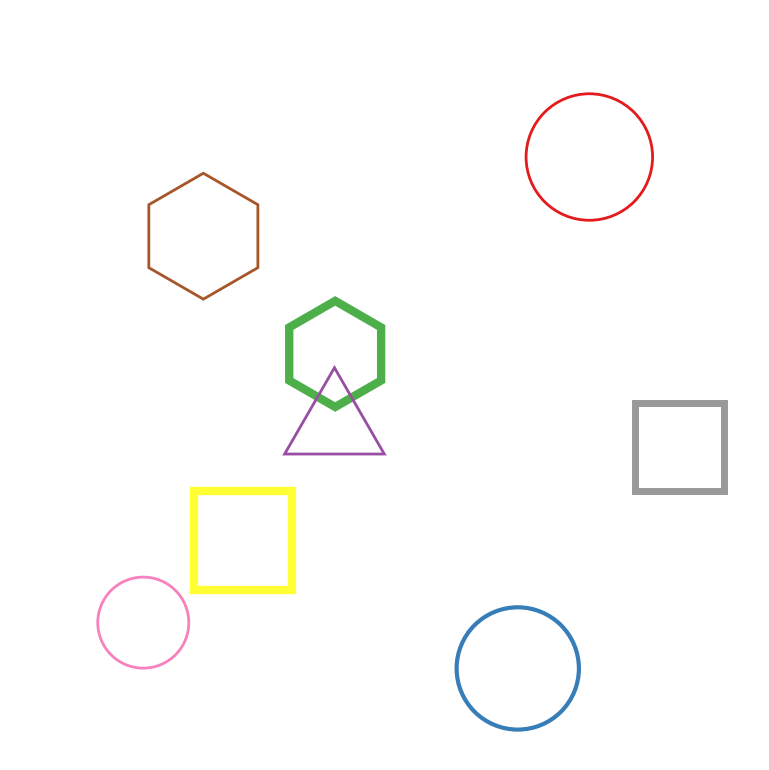[{"shape": "circle", "thickness": 1, "radius": 0.41, "center": [0.765, 0.796]}, {"shape": "circle", "thickness": 1.5, "radius": 0.4, "center": [0.672, 0.132]}, {"shape": "hexagon", "thickness": 3, "radius": 0.34, "center": [0.435, 0.54]}, {"shape": "triangle", "thickness": 1, "radius": 0.37, "center": [0.434, 0.448]}, {"shape": "square", "thickness": 3, "radius": 0.32, "center": [0.316, 0.298]}, {"shape": "hexagon", "thickness": 1, "radius": 0.41, "center": [0.264, 0.693]}, {"shape": "circle", "thickness": 1, "radius": 0.3, "center": [0.186, 0.191]}, {"shape": "square", "thickness": 2.5, "radius": 0.29, "center": [0.883, 0.419]}]